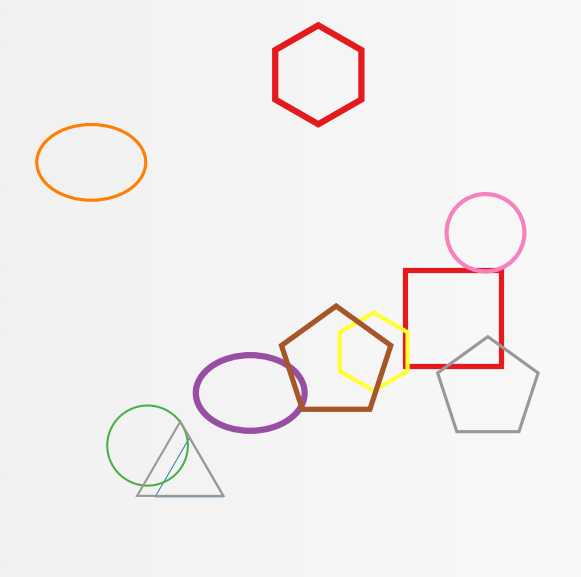[{"shape": "hexagon", "thickness": 3, "radius": 0.43, "center": [0.548, 0.87]}, {"shape": "square", "thickness": 2.5, "radius": 0.41, "center": [0.779, 0.448]}, {"shape": "triangle", "thickness": 0.5, "radius": 0.34, "center": [0.326, 0.173]}, {"shape": "circle", "thickness": 1, "radius": 0.35, "center": [0.254, 0.228]}, {"shape": "oval", "thickness": 3, "radius": 0.47, "center": [0.431, 0.319]}, {"shape": "oval", "thickness": 1.5, "radius": 0.47, "center": [0.157, 0.718]}, {"shape": "hexagon", "thickness": 2, "radius": 0.34, "center": [0.643, 0.39]}, {"shape": "pentagon", "thickness": 2.5, "radius": 0.49, "center": [0.578, 0.37]}, {"shape": "circle", "thickness": 2, "radius": 0.33, "center": [0.835, 0.596]}, {"shape": "pentagon", "thickness": 1.5, "radius": 0.45, "center": [0.839, 0.325]}, {"shape": "triangle", "thickness": 1, "radius": 0.43, "center": [0.31, 0.183]}]